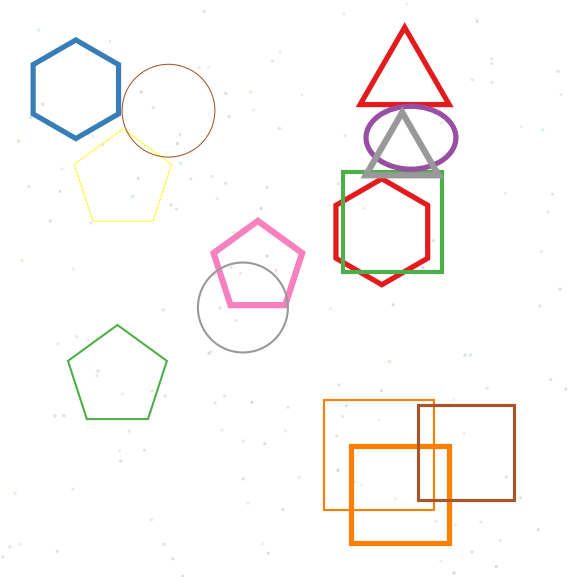[{"shape": "hexagon", "thickness": 2.5, "radius": 0.46, "center": [0.661, 0.598]}, {"shape": "triangle", "thickness": 2.5, "radius": 0.45, "center": [0.701, 0.863]}, {"shape": "hexagon", "thickness": 2.5, "radius": 0.43, "center": [0.131, 0.845]}, {"shape": "pentagon", "thickness": 1, "radius": 0.45, "center": [0.203, 0.346]}, {"shape": "square", "thickness": 2, "radius": 0.43, "center": [0.68, 0.614]}, {"shape": "oval", "thickness": 2.5, "radius": 0.39, "center": [0.712, 0.761]}, {"shape": "square", "thickness": 1, "radius": 0.48, "center": [0.657, 0.212]}, {"shape": "square", "thickness": 2.5, "radius": 0.42, "center": [0.693, 0.143]}, {"shape": "pentagon", "thickness": 0.5, "radius": 0.44, "center": [0.213, 0.687]}, {"shape": "circle", "thickness": 0.5, "radius": 0.4, "center": [0.292, 0.807]}, {"shape": "square", "thickness": 1.5, "radius": 0.41, "center": [0.807, 0.215]}, {"shape": "pentagon", "thickness": 3, "radius": 0.4, "center": [0.447, 0.536]}, {"shape": "circle", "thickness": 1, "radius": 0.39, "center": [0.421, 0.467]}, {"shape": "triangle", "thickness": 3, "radius": 0.36, "center": [0.696, 0.732]}]